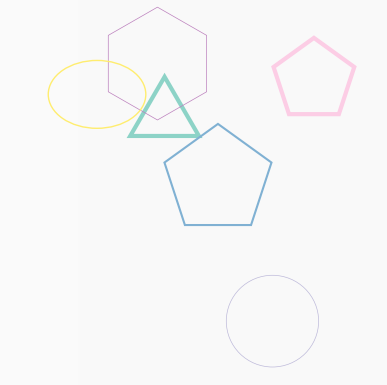[{"shape": "triangle", "thickness": 3, "radius": 0.51, "center": [0.425, 0.698]}, {"shape": "circle", "thickness": 0.5, "radius": 0.6, "center": [0.703, 0.166]}, {"shape": "pentagon", "thickness": 1.5, "radius": 0.73, "center": [0.562, 0.533]}, {"shape": "pentagon", "thickness": 3, "radius": 0.55, "center": [0.81, 0.792]}, {"shape": "hexagon", "thickness": 0.5, "radius": 0.73, "center": [0.406, 0.835]}, {"shape": "oval", "thickness": 1, "radius": 0.63, "center": [0.25, 0.755]}]